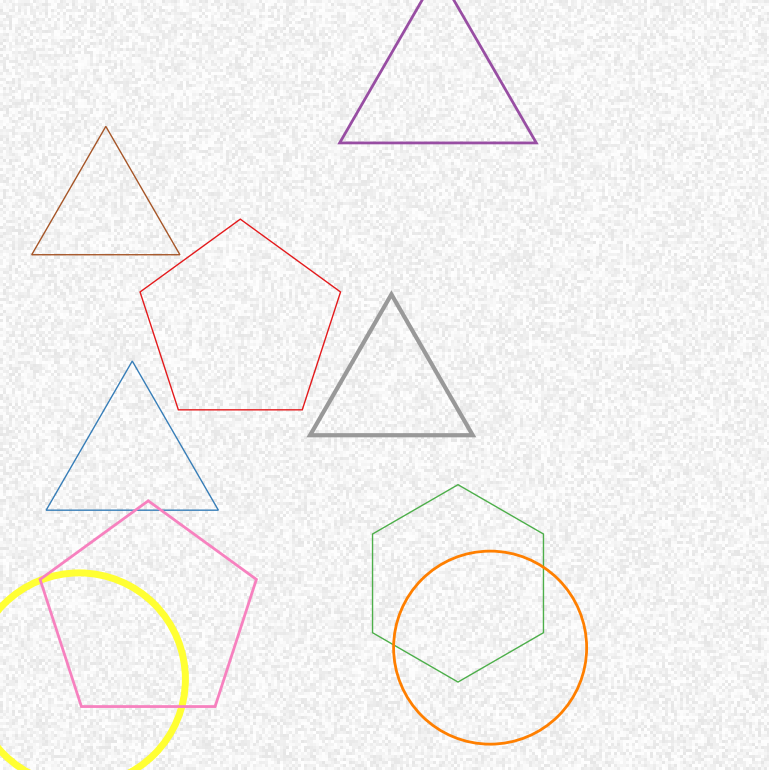[{"shape": "pentagon", "thickness": 0.5, "radius": 0.68, "center": [0.312, 0.578]}, {"shape": "triangle", "thickness": 0.5, "radius": 0.65, "center": [0.172, 0.402]}, {"shape": "hexagon", "thickness": 0.5, "radius": 0.64, "center": [0.595, 0.242]}, {"shape": "triangle", "thickness": 1, "radius": 0.74, "center": [0.569, 0.888]}, {"shape": "circle", "thickness": 1, "radius": 0.63, "center": [0.637, 0.159]}, {"shape": "circle", "thickness": 2.5, "radius": 0.69, "center": [0.103, 0.118]}, {"shape": "triangle", "thickness": 0.5, "radius": 0.56, "center": [0.137, 0.725]}, {"shape": "pentagon", "thickness": 1, "radius": 0.74, "center": [0.193, 0.202]}, {"shape": "triangle", "thickness": 1.5, "radius": 0.61, "center": [0.508, 0.496]}]